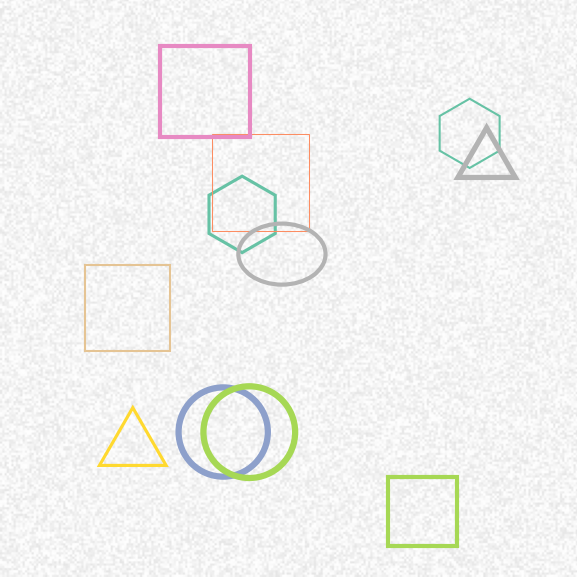[{"shape": "hexagon", "thickness": 1, "radius": 0.3, "center": [0.813, 0.768]}, {"shape": "hexagon", "thickness": 1.5, "radius": 0.33, "center": [0.419, 0.628]}, {"shape": "square", "thickness": 0.5, "radius": 0.42, "center": [0.451, 0.683]}, {"shape": "circle", "thickness": 3, "radius": 0.39, "center": [0.386, 0.251]}, {"shape": "square", "thickness": 2, "radius": 0.39, "center": [0.355, 0.841]}, {"shape": "square", "thickness": 2, "radius": 0.3, "center": [0.732, 0.113]}, {"shape": "circle", "thickness": 3, "radius": 0.4, "center": [0.432, 0.251]}, {"shape": "triangle", "thickness": 1.5, "radius": 0.33, "center": [0.23, 0.227]}, {"shape": "square", "thickness": 1, "radius": 0.37, "center": [0.221, 0.466]}, {"shape": "triangle", "thickness": 2.5, "radius": 0.29, "center": [0.843, 0.721]}, {"shape": "oval", "thickness": 2, "radius": 0.38, "center": [0.488, 0.559]}]